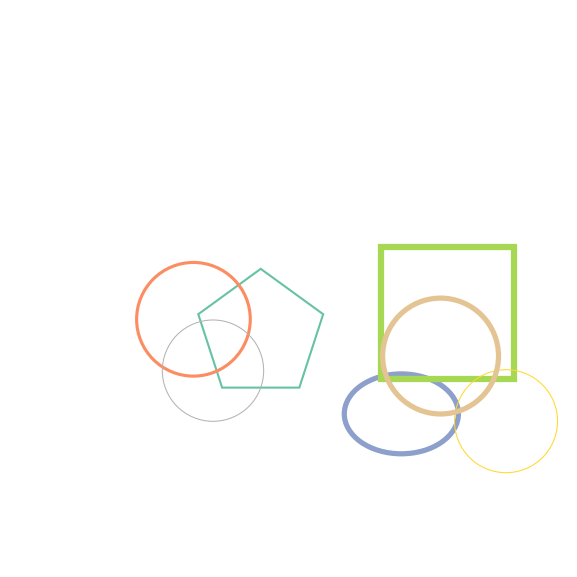[{"shape": "pentagon", "thickness": 1, "radius": 0.57, "center": [0.451, 0.42]}, {"shape": "circle", "thickness": 1.5, "radius": 0.49, "center": [0.335, 0.446]}, {"shape": "oval", "thickness": 2.5, "radius": 0.49, "center": [0.695, 0.282]}, {"shape": "square", "thickness": 3, "radius": 0.57, "center": [0.775, 0.457]}, {"shape": "circle", "thickness": 0.5, "radius": 0.45, "center": [0.876, 0.27]}, {"shape": "circle", "thickness": 2.5, "radius": 0.5, "center": [0.763, 0.383]}, {"shape": "circle", "thickness": 0.5, "radius": 0.44, "center": [0.369, 0.357]}]